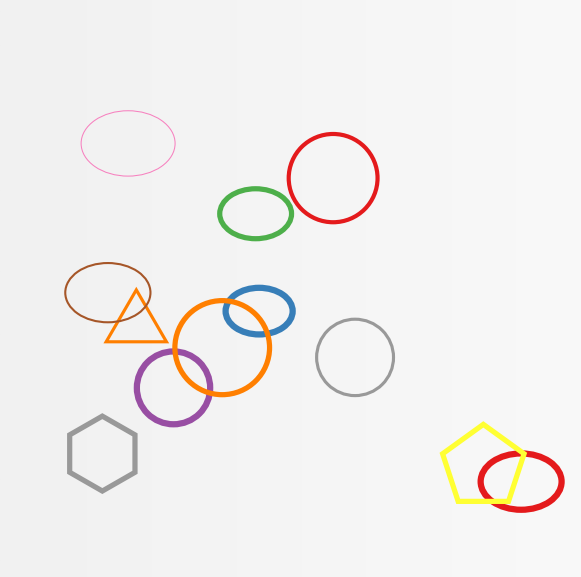[{"shape": "circle", "thickness": 2, "radius": 0.38, "center": [0.573, 0.691]}, {"shape": "oval", "thickness": 3, "radius": 0.35, "center": [0.897, 0.165]}, {"shape": "oval", "thickness": 3, "radius": 0.29, "center": [0.446, 0.46]}, {"shape": "oval", "thickness": 2.5, "radius": 0.31, "center": [0.44, 0.629]}, {"shape": "circle", "thickness": 3, "radius": 0.32, "center": [0.299, 0.328]}, {"shape": "circle", "thickness": 2.5, "radius": 0.41, "center": [0.382, 0.397]}, {"shape": "triangle", "thickness": 1.5, "radius": 0.3, "center": [0.235, 0.437]}, {"shape": "pentagon", "thickness": 2.5, "radius": 0.37, "center": [0.832, 0.191]}, {"shape": "oval", "thickness": 1, "radius": 0.37, "center": [0.186, 0.492]}, {"shape": "oval", "thickness": 0.5, "radius": 0.4, "center": [0.22, 0.751]}, {"shape": "hexagon", "thickness": 2.5, "radius": 0.32, "center": [0.176, 0.214]}, {"shape": "circle", "thickness": 1.5, "radius": 0.33, "center": [0.611, 0.38]}]